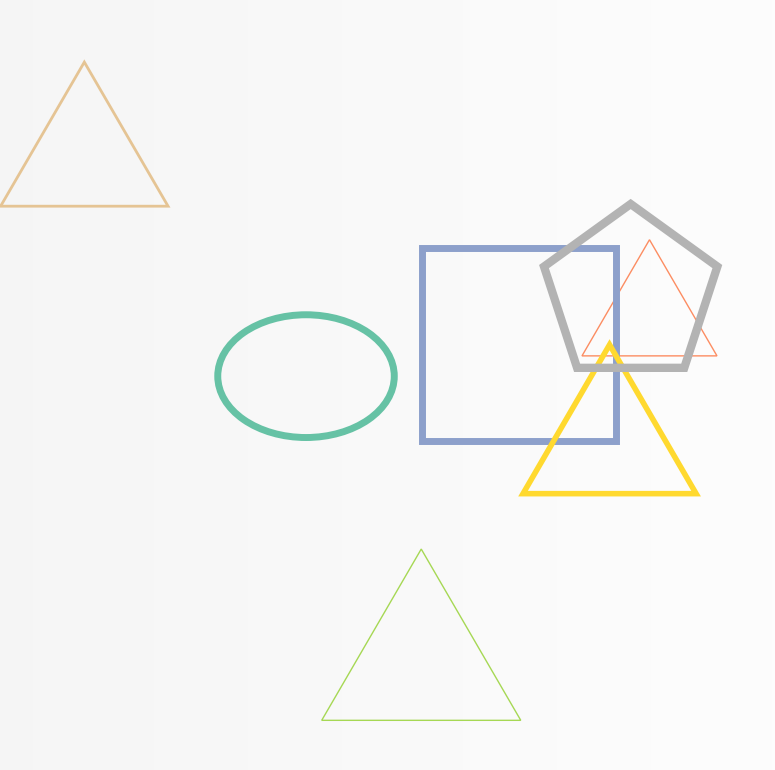[{"shape": "oval", "thickness": 2.5, "radius": 0.57, "center": [0.395, 0.512]}, {"shape": "triangle", "thickness": 0.5, "radius": 0.5, "center": [0.838, 0.588]}, {"shape": "square", "thickness": 2.5, "radius": 0.63, "center": [0.67, 0.552]}, {"shape": "triangle", "thickness": 0.5, "radius": 0.74, "center": [0.544, 0.139]}, {"shape": "triangle", "thickness": 2, "radius": 0.64, "center": [0.787, 0.423]}, {"shape": "triangle", "thickness": 1, "radius": 0.62, "center": [0.109, 0.795]}, {"shape": "pentagon", "thickness": 3, "radius": 0.59, "center": [0.814, 0.617]}]